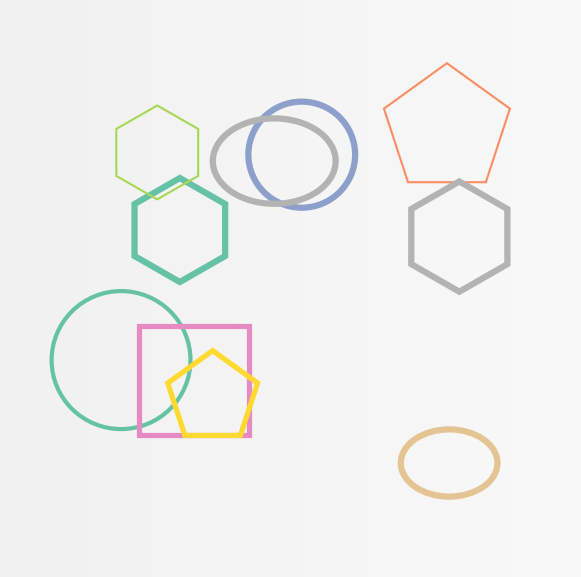[{"shape": "circle", "thickness": 2, "radius": 0.6, "center": [0.208, 0.376]}, {"shape": "hexagon", "thickness": 3, "radius": 0.45, "center": [0.309, 0.601]}, {"shape": "pentagon", "thickness": 1, "radius": 0.57, "center": [0.769, 0.776]}, {"shape": "circle", "thickness": 3, "radius": 0.46, "center": [0.519, 0.731]}, {"shape": "square", "thickness": 2.5, "radius": 0.47, "center": [0.334, 0.34]}, {"shape": "hexagon", "thickness": 1, "radius": 0.41, "center": [0.271, 0.735]}, {"shape": "pentagon", "thickness": 2.5, "radius": 0.41, "center": [0.366, 0.311]}, {"shape": "oval", "thickness": 3, "radius": 0.42, "center": [0.773, 0.197]}, {"shape": "oval", "thickness": 3, "radius": 0.53, "center": [0.472, 0.72]}, {"shape": "hexagon", "thickness": 3, "radius": 0.48, "center": [0.79, 0.589]}]